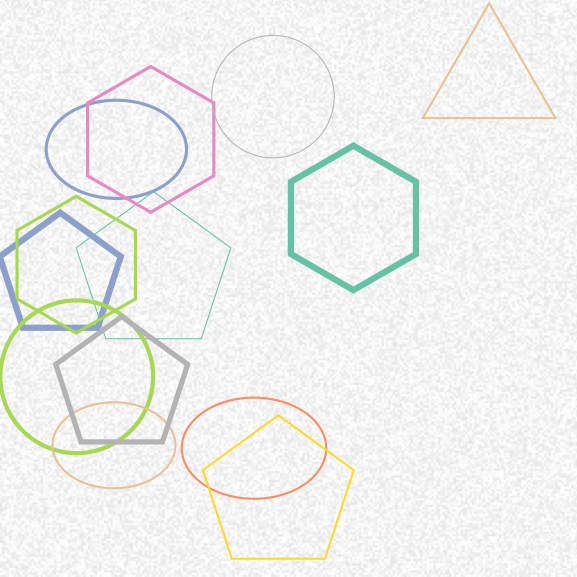[{"shape": "pentagon", "thickness": 0.5, "radius": 0.7, "center": [0.266, 0.526]}, {"shape": "hexagon", "thickness": 3, "radius": 0.63, "center": [0.612, 0.622]}, {"shape": "oval", "thickness": 1, "radius": 0.63, "center": [0.44, 0.223]}, {"shape": "pentagon", "thickness": 3, "radius": 0.55, "center": [0.104, 0.521]}, {"shape": "oval", "thickness": 1.5, "radius": 0.61, "center": [0.201, 0.741]}, {"shape": "hexagon", "thickness": 1.5, "radius": 0.63, "center": [0.261, 0.758]}, {"shape": "hexagon", "thickness": 1.5, "radius": 0.59, "center": [0.132, 0.541]}, {"shape": "circle", "thickness": 2, "radius": 0.66, "center": [0.133, 0.347]}, {"shape": "pentagon", "thickness": 1, "radius": 0.69, "center": [0.482, 0.143]}, {"shape": "oval", "thickness": 1, "radius": 0.53, "center": [0.197, 0.228]}, {"shape": "triangle", "thickness": 1, "radius": 0.66, "center": [0.847, 0.861]}, {"shape": "pentagon", "thickness": 2.5, "radius": 0.6, "center": [0.211, 0.331]}, {"shape": "circle", "thickness": 0.5, "radius": 0.53, "center": [0.473, 0.832]}]